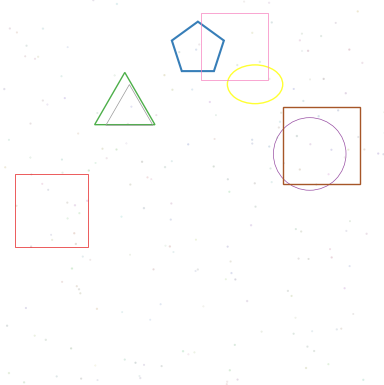[{"shape": "square", "thickness": 0.5, "radius": 0.47, "center": [0.134, 0.452]}, {"shape": "pentagon", "thickness": 1.5, "radius": 0.36, "center": [0.514, 0.873]}, {"shape": "triangle", "thickness": 1, "radius": 0.45, "center": [0.324, 0.721]}, {"shape": "circle", "thickness": 0.5, "radius": 0.47, "center": [0.804, 0.6]}, {"shape": "oval", "thickness": 1, "radius": 0.36, "center": [0.662, 0.781]}, {"shape": "square", "thickness": 1, "radius": 0.5, "center": [0.835, 0.622]}, {"shape": "square", "thickness": 0.5, "radius": 0.44, "center": [0.608, 0.88]}, {"shape": "triangle", "thickness": 0.5, "radius": 0.35, "center": [0.336, 0.71]}]